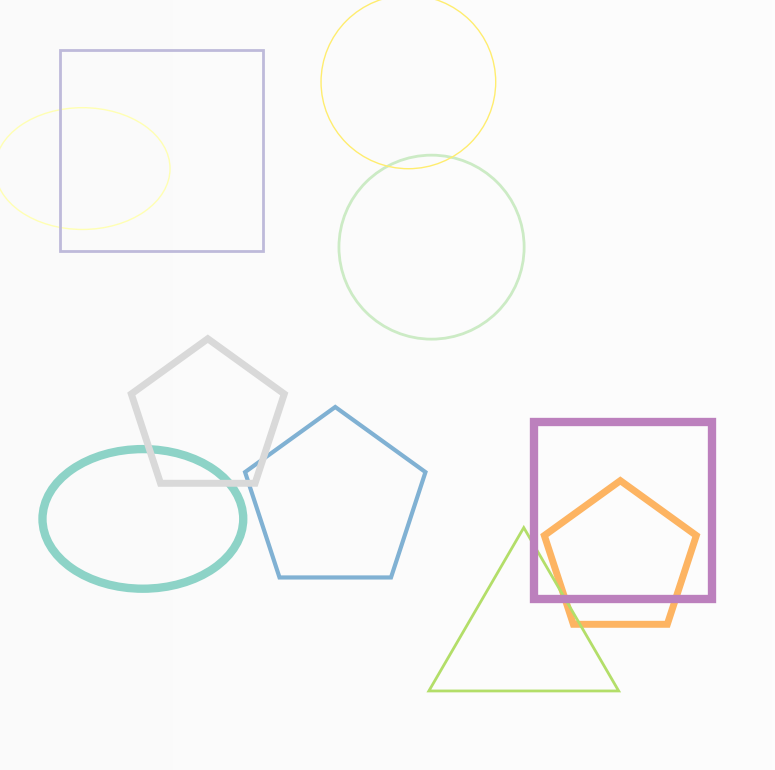[{"shape": "oval", "thickness": 3, "radius": 0.65, "center": [0.184, 0.326]}, {"shape": "oval", "thickness": 0.5, "radius": 0.56, "center": [0.106, 0.781]}, {"shape": "square", "thickness": 1, "radius": 0.65, "center": [0.208, 0.804]}, {"shape": "pentagon", "thickness": 1.5, "radius": 0.61, "center": [0.433, 0.349]}, {"shape": "pentagon", "thickness": 2.5, "radius": 0.52, "center": [0.8, 0.273]}, {"shape": "triangle", "thickness": 1, "radius": 0.71, "center": [0.676, 0.173]}, {"shape": "pentagon", "thickness": 2.5, "radius": 0.52, "center": [0.268, 0.456]}, {"shape": "square", "thickness": 3, "radius": 0.58, "center": [0.804, 0.337]}, {"shape": "circle", "thickness": 1, "radius": 0.6, "center": [0.557, 0.679]}, {"shape": "circle", "thickness": 0.5, "radius": 0.56, "center": [0.527, 0.894]}]